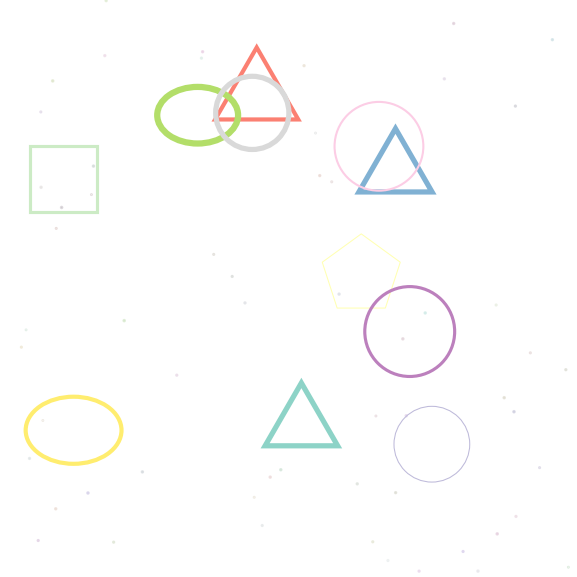[{"shape": "triangle", "thickness": 2.5, "radius": 0.36, "center": [0.522, 0.263]}, {"shape": "pentagon", "thickness": 0.5, "radius": 0.36, "center": [0.626, 0.523]}, {"shape": "circle", "thickness": 0.5, "radius": 0.33, "center": [0.748, 0.23]}, {"shape": "triangle", "thickness": 2, "radius": 0.42, "center": [0.444, 0.834]}, {"shape": "triangle", "thickness": 2.5, "radius": 0.37, "center": [0.685, 0.703]}, {"shape": "oval", "thickness": 3, "radius": 0.35, "center": [0.342, 0.8]}, {"shape": "circle", "thickness": 1, "radius": 0.38, "center": [0.656, 0.746]}, {"shape": "circle", "thickness": 2.5, "radius": 0.32, "center": [0.437, 0.804]}, {"shape": "circle", "thickness": 1.5, "radius": 0.39, "center": [0.709, 0.425]}, {"shape": "square", "thickness": 1.5, "radius": 0.29, "center": [0.11, 0.69]}, {"shape": "oval", "thickness": 2, "radius": 0.41, "center": [0.127, 0.254]}]